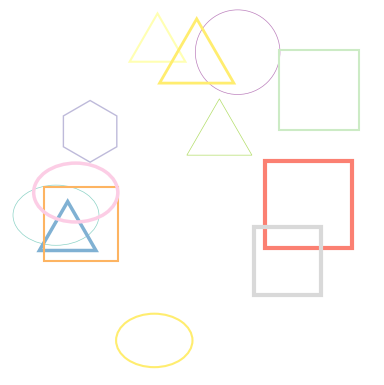[{"shape": "oval", "thickness": 0.5, "radius": 0.56, "center": [0.145, 0.441]}, {"shape": "triangle", "thickness": 1.5, "radius": 0.42, "center": [0.409, 0.881]}, {"shape": "hexagon", "thickness": 1, "radius": 0.4, "center": [0.234, 0.659]}, {"shape": "square", "thickness": 3, "radius": 0.56, "center": [0.801, 0.468]}, {"shape": "triangle", "thickness": 2.5, "radius": 0.42, "center": [0.176, 0.392]}, {"shape": "square", "thickness": 1.5, "radius": 0.48, "center": [0.21, 0.419]}, {"shape": "triangle", "thickness": 0.5, "radius": 0.49, "center": [0.57, 0.646]}, {"shape": "oval", "thickness": 2.5, "radius": 0.55, "center": [0.197, 0.5]}, {"shape": "square", "thickness": 3, "radius": 0.44, "center": [0.748, 0.322]}, {"shape": "circle", "thickness": 0.5, "radius": 0.55, "center": [0.617, 0.864]}, {"shape": "square", "thickness": 1.5, "radius": 0.52, "center": [0.828, 0.767]}, {"shape": "triangle", "thickness": 2, "radius": 0.56, "center": [0.511, 0.84]}, {"shape": "oval", "thickness": 1.5, "radius": 0.5, "center": [0.401, 0.116]}]